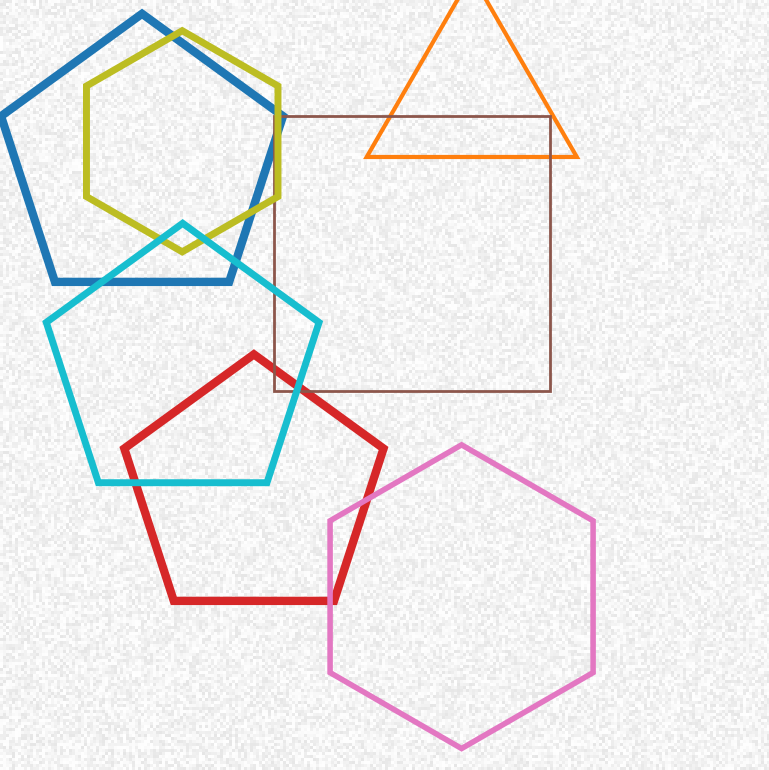[{"shape": "pentagon", "thickness": 3, "radius": 0.96, "center": [0.184, 0.79]}, {"shape": "triangle", "thickness": 1.5, "radius": 0.79, "center": [0.613, 0.875]}, {"shape": "pentagon", "thickness": 3, "radius": 0.88, "center": [0.33, 0.363]}, {"shape": "square", "thickness": 1, "radius": 0.9, "center": [0.535, 0.671]}, {"shape": "hexagon", "thickness": 2, "radius": 0.99, "center": [0.599, 0.225]}, {"shape": "hexagon", "thickness": 2.5, "radius": 0.72, "center": [0.237, 0.817]}, {"shape": "pentagon", "thickness": 2.5, "radius": 0.93, "center": [0.237, 0.524]}]